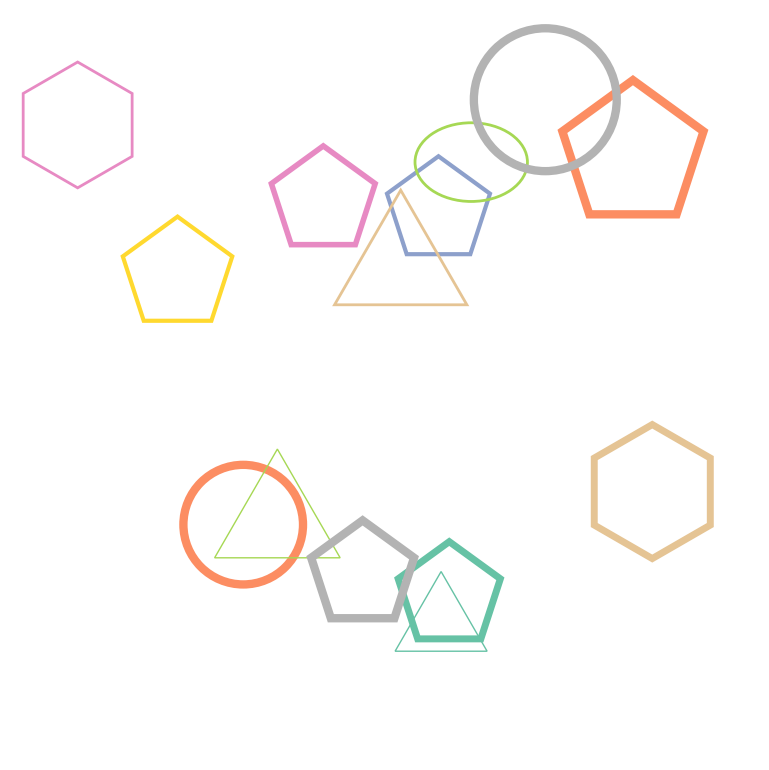[{"shape": "triangle", "thickness": 0.5, "radius": 0.34, "center": [0.573, 0.189]}, {"shape": "pentagon", "thickness": 2.5, "radius": 0.35, "center": [0.583, 0.227]}, {"shape": "circle", "thickness": 3, "radius": 0.39, "center": [0.316, 0.319]}, {"shape": "pentagon", "thickness": 3, "radius": 0.48, "center": [0.822, 0.8]}, {"shape": "pentagon", "thickness": 1.5, "radius": 0.35, "center": [0.569, 0.727]}, {"shape": "hexagon", "thickness": 1, "radius": 0.41, "center": [0.101, 0.838]}, {"shape": "pentagon", "thickness": 2, "radius": 0.35, "center": [0.42, 0.74]}, {"shape": "oval", "thickness": 1, "radius": 0.37, "center": [0.612, 0.789]}, {"shape": "triangle", "thickness": 0.5, "radius": 0.47, "center": [0.36, 0.323]}, {"shape": "pentagon", "thickness": 1.5, "radius": 0.37, "center": [0.231, 0.644]}, {"shape": "triangle", "thickness": 1, "radius": 0.5, "center": [0.52, 0.654]}, {"shape": "hexagon", "thickness": 2.5, "radius": 0.44, "center": [0.847, 0.362]}, {"shape": "circle", "thickness": 3, "radius": 0.46, "center": [0.708, 0.871]}, {"shape": "pentagon", "thickness": 3, "radius": 0.35, "center": [0.471, 0.254]}]